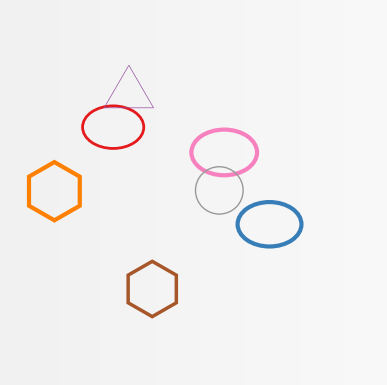[{"shape": "oval", "thickness": 2, "radius": 0.39, "center": [0.292, 0.67]}, {"shape": "oval", "thickness": 3, "radius": 0.41, "center": [0.696, 0.417]}, {"shape": "triangle", "thickness": 0.5, "radius": 0.37, "center": [0.332, 0.757]}, {"shape": "hexagon", "thickness": 3, "radius": 0.38, "center": [0.14, 0.503]}, {"shape": "hexagon", "thickness": 2.5, "radius": 0.36, "center": [0.393, 0.249]}, {"shape": "oval", "thickness": 3, "radius": 0.42, "center": [0.579, 0.604]}, {"shape": "circle", "thickness": 1, "radius": 0.31, "center": [0.566, 0.505]}]